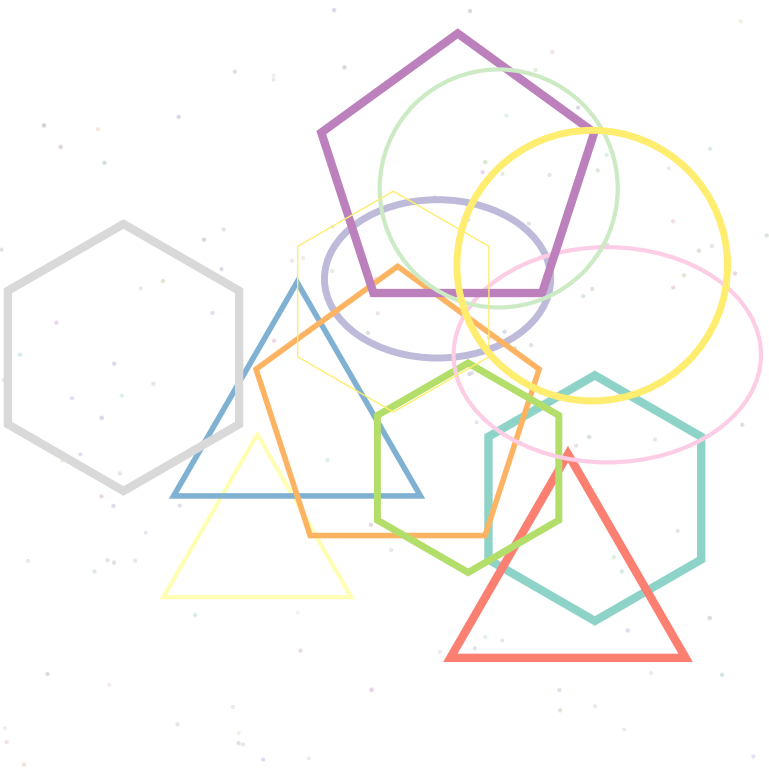[{"shape": "hexagon", "thickness": 3, "radius": 0.8, "center": [0.773, 0.353]}, {"shape": "triangle", "thickness": 1.5, "radius": 0.7, "center": [0.334, 0.295]}, {"shape": "oval", "thickness": 2.5, "radius": 0.73, "center": [0.568, 0.638]}, {"shape": "triangle", "thickness": 3, "radius": 0.88, "center": [0.738, 0.234]}, {"shape": "triangle", "thickness": 2, "radius": 0.93, "center": [0.386, 0.448]}, {"shape": "pentagon", "thickness": 2, "radius": 0.97, "center": [0.516, 0.461]}, {"shape": "hexagon", "thickness": 2.5, "radius": 0.68, "center": [0.608, 0.393]}, {"shape": "oval", "thickness": 1.5, "radius": 1.0, "center": [0.789, 0.539]}, {"shape": "hexagon", "thickness": 3, "radius": 0.87, "center": [0.16, 0.536]}, {"shape": "pentagon", "thickness": 3, "radius": 0.93, "center": [0.594, 0.77]}, {"shape": "circle", "thickness": 1.5, "radius": 0.77, "center": [0.648, 0.755]}, {"shape": "circle", "thickness": 2.5, "radius": 0.88, "center": [0.769, 0.655]}, {"shape": "hexagon", "thickness": 0.5, "radius": 0.72, "center": [0.511, 0.608]}]